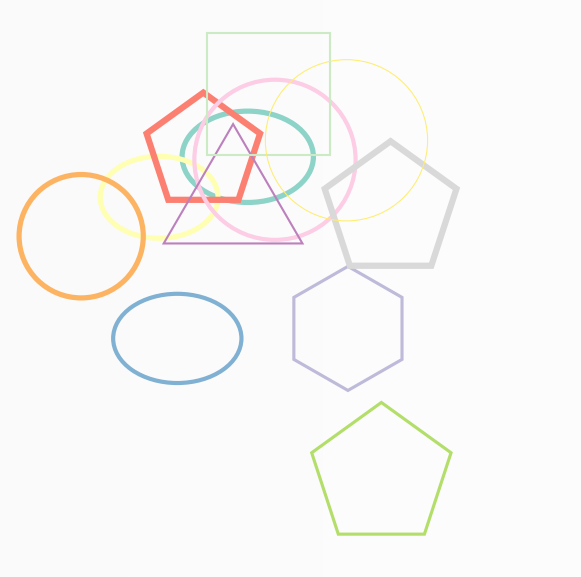[{"shape": "oval", "thickness": 2.5, "radius": 0.56, "center": [0.426, 0.728]}, {"shape": "oval", "thickness": 2.5, "radius": 0.51, "center": [0.274, 0.658]}, {"shape": "hexagon", "thickness": 1.5, "radius": 0.54, "center": [0.599, 0.43]}, {"shape": "pentagon", "thickness": 3, "radius": 0.51, "center": [0.35, 0.736]}, {"shape": "oval", "thickness": 2, "radius": 0.55, "center": [0.305, 0.413]}, {"shape": "circle", "thickness": 2.5, "radius": 0.53, "center": [0.14, 0.59]}, {"shape": "pentagon", "thickness": 1.5, "radius": 0.63, "center": [0.656, 0.176]}, {"shape": "circle", "thickness": 2, "radius": 0.69, "center": [0.473, 0.722]}, {"shape": "pentagon", "thickness": 3, "radius": 0.6, "center": [0.672, 0.635]}, {"shape": "triangle", "thickness": 1, "radius": 0.69, "center": [0.401, 0.646]}, {"shape": "square", "thickness": 1, "radius": 0.53, "center": [0.462, 0.837]}, {"shape": "circle", "thickness": 0.5, "radius": 0.7, "center": [0.596, 0.756]}]